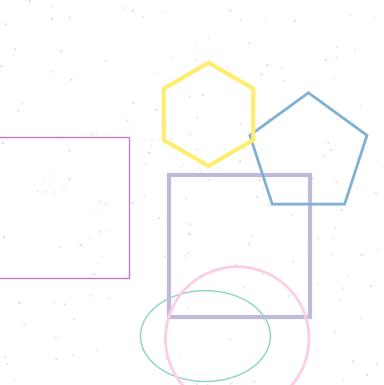[{"shape": "oval", "thickness": 1, "radius": 0.84, "center": [0.534, 0.127]}, {"shape": "square", "thickness": 3, "radius": 0.92, "center": [0.622, 0.361]}, {"shape": "pentagon", "thickness": 2, "radius": 0.8, "center": [0.801, 0.599]}, {"shape": "circle", "thickness": 2, "radius": 0.93, "center": [0.616, 0.121]}, {"shape": "square", "thickness": 1, "radius": 0.91, "center": [0.151, 0.46]}, {"shape": "hexagon", "thickness": 3, "radius": 0.67, "center": [0.542, 0.703]}]